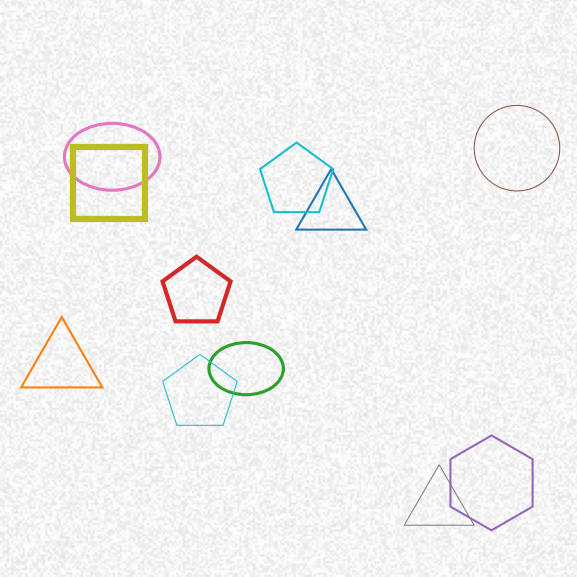[{"shape": "triangle", "thickness": 1, "radius": 0.35, "center": [0.574, 0.636]}, {"shape": "triangle", "thickness": 1, "radius": 0.41, "center": [0.107, 0.369]}, {"shape": "oval", "thickness": 1.5, "radius": 0.32, "center": [0.426, 0.361]}, {"shape": "pentagon", "thickness": 2, "radius": 0.31, "center": [0.34, 0.493]}, {"shape": "hexagon", "thickness": 1, "radius": 0.41, "center": [0.851, 0.163]}, {"shape": "circle", "thickness": 0.5, "radius": 0.37, "center": [0.895, 0.743]}, {"shape": "oval", "thickness": 1.5, "radius": 0.41, "center": [0.194, 0.728]}, {"shape": "triangle", "thickness": 0.5, "radius": 0.35, "center": [0.76, 0.125]}, {"shape": "square", "thickness": 3, "radius": 0.31, "center": [0.189, 0.682]}, {"shape": "pentagon", "thickness": 1, "radius": 0.33, "center": [0.514, 0.686]}, {"shape": "pentagon", "thickness": 0.5, "radius": 0.34, "center": [0.346, 0.318]}]